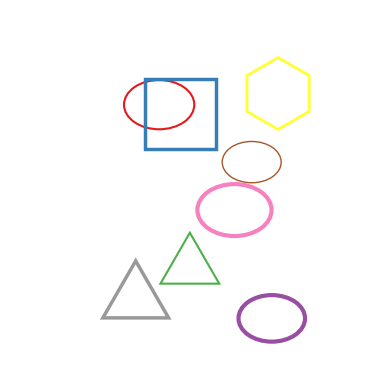[{"shape": "oval", "thickness": 1.5, "radius": 0.46, "center": [0.413, 0.728]}, {"shape": "square", "thickness": 2.5, "radius": 0.46, "center": [0.468, 0.704]}, {"shape": "triangle", "thickness": 1.5, "radius": 0.44, "center": [0.493, 0.307]}, {"shape": "oval", "thickness": 3, "radius": 0.43, "center": [0.706, 0.173]}, {"shape": "hexagon", "thickness": 2, "radius": 0.47, "center": [0.722, 0.757]}, {"shape": "oval", "thickness": 1, "radius": 0.38, "center": [0.654, 0.579]}, {"shape": "oval", "thickness": 3, "radius": 0.48, "center": [0.609, 0.454]}, {"shape": "triangle", "thickness": 2.5, "radius": 0.49, "center": [0.353, 0.224]}]